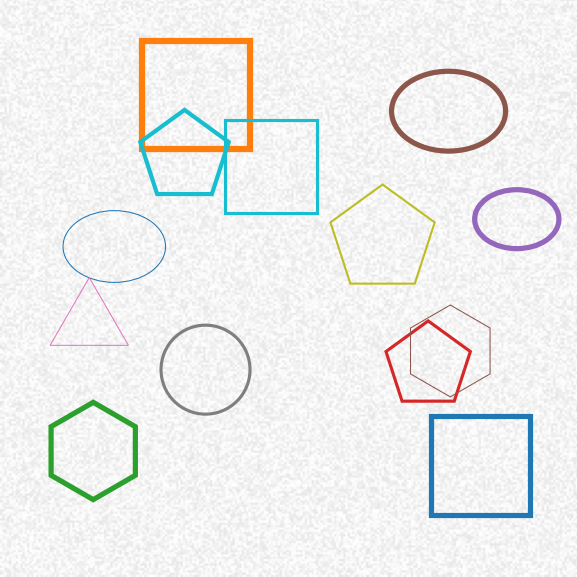[{"shape": "square", "thickness": 2.5, "radius": 0.43, "center": [0.832, 0.194]}, {"shape": "oval", "thickness": 0.5, "radius": 0.44, "center": [0.198, 0.572]}, {"shape": "square", "thickness": 3, "radius": 0.47, "center": [0.34, 0.835]}, {"shape": "hexagon", "thickness": 2.5, "radius": 0.42, "center": [0.161, 0.218]}, {"shape": "pentagon", "thickness": 1.5, "radius": 0.38, "center": [0.741, 0.367]}, {"shape": "oval", "thickness": 2.5, "radius": 0.36, "center": [0.895, 0.62]}, {"shape": "hexagon", "thickness": 0.5, "radius": 0.4, "center": [0.78, 0.391]}, {"shape": "oval", "thickness": 2.5, "radius": 0.49, "center": [0.777, 0.807]}, {"shape": "triangle", "thickness": 0.5, "radius": 0.39, "center": [0.155, 0.44]}, {"shape": "circle", "thickness": 1.5, "radius": 0.39, "center": [0.356, 0.359]}, {"shape": "pentagon", "thickness": 1, "radius": 0.47, "center": [0.662, 0.585]}, {"shape": "square", "thickness": 1.5, "radius": 0.4, "center": [0.469, 0.711]}, {"shape": "pentagon", "thickness": 2, "radius": 0.4, "center": [0.319, 0.728]}]